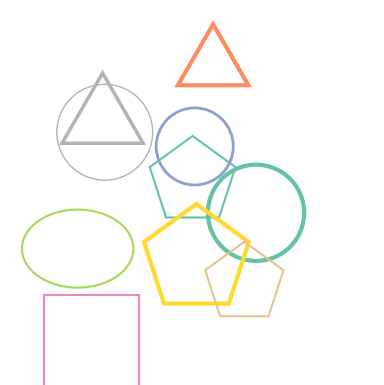[{"shape": "circle", "thickness": 3, "radius": 0.62, "center": [0.665, 0.447]}, {"shape": "pentagon", "thickness": 1.5, "radius": 0.59, "center": [0.5, 0.53]}, {"shape": "triangle", "thickness": 3, "radius": 0.53, "center": [0.554, 0.832]}, {"shape": "circle", "thickness": 2, "radius": 0.5, "center": [0.506, 0.62]}, {"shape": "square", "thickness": 1.5, "radius": 0.62, "center": [0.238, 0.11]}, {"shape": "oval", "thickness": 1.5, "radius": 0.72, "center": [0.202, 0.354]}, {"shape": "pentagon", "thickness": 3, "radius": 0.72, "center": [0.51, 0.327]}, {"shape": "pentagon", "thickness": 1.5, "radius": 0.53, "center": [0.635, 0.265]}, {"shape": "circle", "thickness": 1, "radius": 0.62, "center": [0.272, 0.657]}, {"shape": "triangle", "thickness": 2.5, "radius": 0.61, "center": [0.266, 0.689]}]